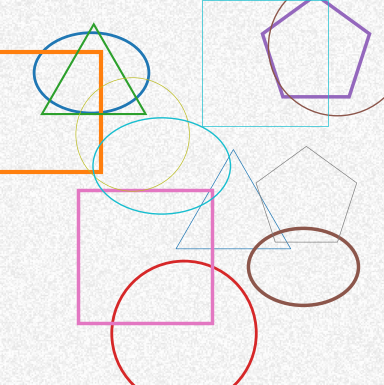[{"shape": "triangle", "thickness": 0.5, "radius": 0.86, "center": [0.606, 0.44]}, {"shape": "oval", "thickness": 2, "radius": 0.75, "center": [0.238, 0.811]}, {"shape": "square", "thickness": 3, "radius": 0.77, "center": [0.107, 0.709]}, {"shape": "triangle", "thickness": 1.5, "radius": 0.78, "center": [0.244, 0.781]}, {"shape": "circle", "thickness": 2, "radius": 0.94, "center": [0.478, 0.134]}, {"shape": "pentagon", "thickness": 2.5, "radius": 0.73, "center": [0.821, 0.867]}, {"shape": "oval", "thickness": 2.5, "radius": 0.71, "center": [0.788, 0.307]}, {"shape": "circle", "thickness": 1, "radius": 0.9, "center": [0.877, 0.879]}, {"shape": "square", "thickness": 2.5, "radius": 0.87, "center": [0.376, 0.334]}, {"shape": "pentagon", "thickness": 0.5, "radius": 0.69, "center": [0.796, 0.482]}, {"shape": "circle", "thickness": 0.5, "radius": 0.74, "center": [0.345, 0.651]}, {"shape": "square", "thickness": 0.5, "radius": 0.82, "center": [0.689, 0.837]}, {"shape": "oval", "thickness": 1, "radius": 0.89, "center": [0.42, 0.569]}]